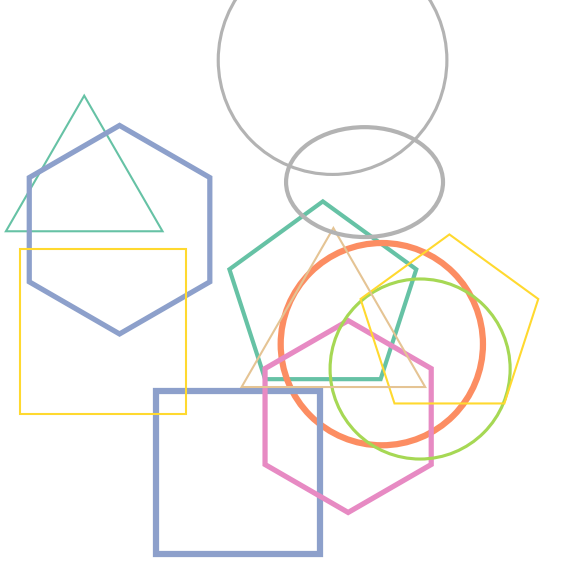[{"shape": "pentagon", "thickness": 2, "radius": 0.85, "center": [0.559, 0.48]}, {"shape": "triangle", "thickness": 1, "radius": 0.78, "center": [0.146, 0.677]}, {"shape": "circle", "thickness": 3, "radius": 0.88, "center": [0.661, 0.403]}, {"shape": "hexagon", "thickness": 2.5, "radius": 0.9, "center": [0.207, 0.601]}, {"shape": "square", "thickness": 3, "radius": 0.71, "center": [0.411, 0.181]}, {"shape": "hexagon", "thickness": 2.5, "radius": 0.83, "center": [0.603, 0.278]}, {"shape": "circle", "thickness": 1.5, "radius": 0.78, "center": [0.727, 0.36]}, {"shape": "square", "thickness": 1, "radius": 0.71, "center": [0.178, 0.425]}, {"shape": "pentagon", "thickness": 1, "radius": 0.81, "center": [0.778, 0.431]}, {"shape": "triangle", "thickness": 1, "radius": 0.92, "center": [0.577, 0.421]}, {"shape": "circle", "thickness": 1.5, "radius": 0.99, "center": [0.576, 0.895]}, {"shape": "oval", "thickness": 2, "radius": 0.68, "center": [0.631, 0.684]}]